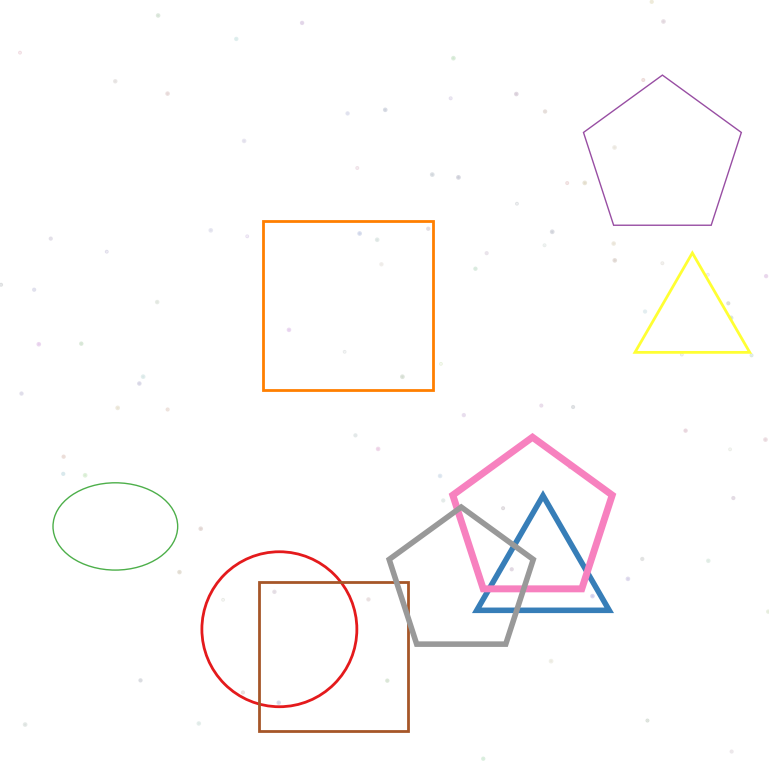[{"shape": "circle", "thickness": 1, "radius": 0.5, "center": [0.363, 0.183]}, {"shape": "triangle", "thickness": 2, "radius": 0.5, "center": [0.705, 0.257]}, {"shape": "oval", "thickness": 0.5, "radius": 0.4, "center": [0.15, 0.316]}, {"shape": "pentagon", "thickness": 0.5, "radius": 0.54, "center": [0.86, 0.795]}, {"shape": "square", "thickness": 1, "radius": 0.55, "center": [0.452, 0.603]}, {"shape": "triangle", "thickness": 1, "radius": 0.43, "center": [0.899, 0.585]}, {"shape": "square", "thickness": 1, "radius": 0.48, "center": [0.433, 0.147]}, {"shape": "pentagon", "thickness": 2.5, "radius": 0.54, "center": [0.692, 0.323]}, {"shape": "pentagon", "thickness": 2, "radius": 0.49, "center": [0.599, 0.243]}]